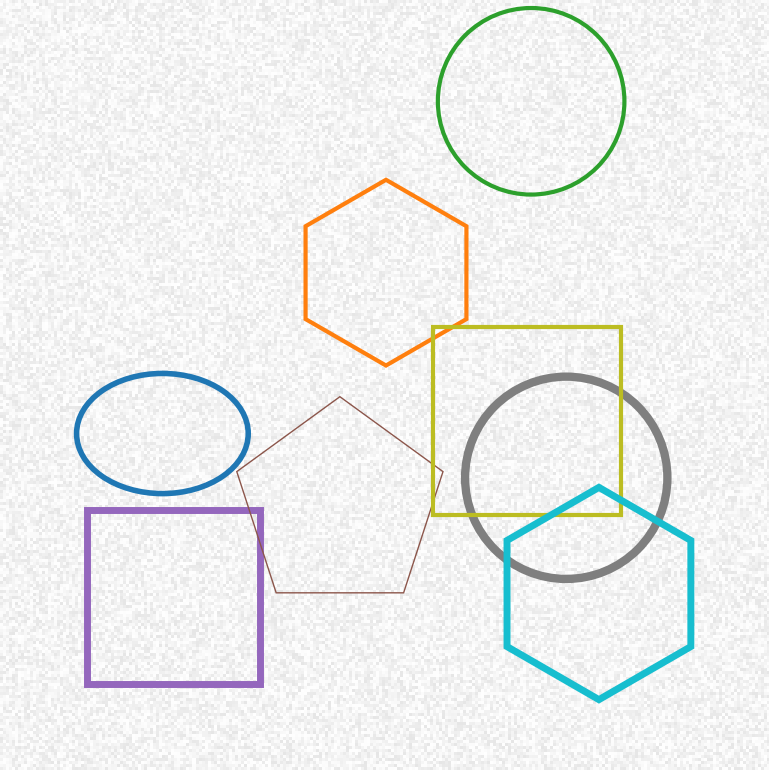[{"shape": "oval", "thickness": 2, "radius": 0.56, "center": [0.211, 0.437]}, {"shape": "hexagon", "thickness": 1.5, "radius": 0.6, "center": [0.501, 0.646]}, {"shape": "circle", "thickness": 1.5, "radius": 0.61, "center": [0.69, 0.868]}, {"shape": "square", "thickness": 2.5, "radius": 0.56, "center": [0.226, 0.225]}, {"shape": "pentagon", "thickness": 0.5, "radius": 0.7, "center": [0.441, 0.344]}, {"shape": "circle", "thickness": 3, "radius": 0.66, "center": [0.735, 0.379]}, {"shape": "square", "thickness": 1.5, "radius": 0.61, "center": [0.685, 0.453]}, {"shape": "hexagon", "thickness": 2.5, "radius": 0.69, "center": [0.778, 0.229]}]